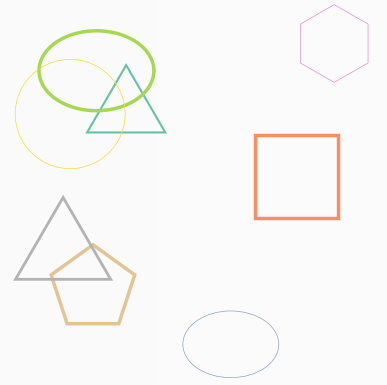[{"shape": "triangle", "thickness": 1.5, "radius": 0.58, "center": [0.326, 0.714]}, {"shape": "square", "thickness": 2.5, "radius": 0.54, "center": [0.764, 0.541]}, {"shape": "oval", "thickness": 0.5, "radius": 0.62, "center": [0.596, 0.106]}, {"shape": "hexagon", "thickness": 0.5, "radius": 0.5, "center": [0.862, 0.887]}, {"shape": "oval", "thickness": 2.5, "radius": 0.74, "center": [0.249, 0.816]}, {"shape": "circle", "thickness": 0.5, "radius": 0.71, "center": [0.181, 0.704]}, {"shape": "pentagon", "thickness": 2.5, "radius": 0.57, "center": [0.24, 0.251]}, {"shape": "triangle", "thickness": 2, "radius": 0.71, "center": [0.163, 0.345]}]